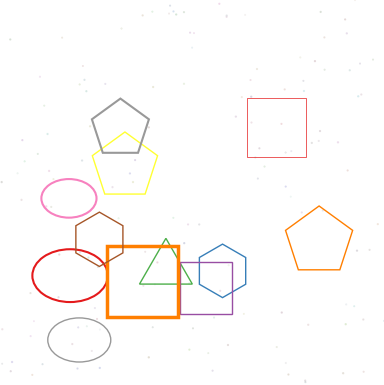[{"shape": "oval", "thickness": 1.5, "radius": 0.49, "center": [0.182, 0.284]}, {"shape": "square", "thickness": 0.5, "radius": 0.39, "center": [0.719, 0.669]}, {"shape": "hexagon", "thickness": 1, "radius": 0.35, "center": [0.578, 0.296]}, {"shape": "triangle", "thickness": 1, "radius": 0.4, "center": [0.431, 0.302]}, {"shape": "square", "thickness": 1, "radius": 0.34, "center": [0.536, 0.252]}, {"shape": "square", "thickness": 2.5, "radius": 0.46, "center": [0.37, 0.269]}, {"shape": "pentagon", "thickness": 1, "radius": 0.46, "center": [0.829, 0.373]}, {"shape": "pentagon", "thickness": 1, "radius": 0.45, "center": [0.325, 0.568]}, {"shape": "hexagon", "thickness": 1, "radius": 0.35, "center": [0.258, 0.378]}, {"shape": "oval", "thickness": 1.5, "radius": 0.36, "center": [0.179, 0.485]}, {"shape": "oval", "thickness": 1, "radius": 0.41, "center": [0.206, 0.117]}, {"shape": "pentagon", "thickness": 1.5, "radius": 0.39, "center": [0.313, 0.666]}]